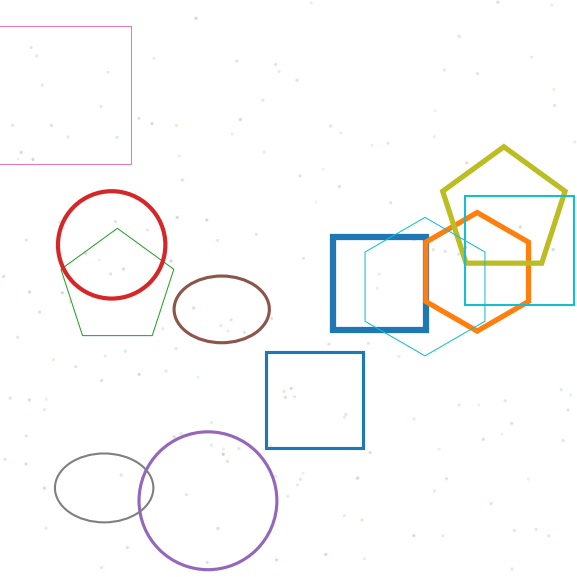[{"shape": "square", "thickness": 1.5, "radius": 0.42, "center": [0.545, 0.307]}, {"shape": "square", "thickness": 3, "radius": 0.4, "center": [0.658, 0.508]}, {"shape": "hexagon", "thickness": 2.5, "radius": 0.51, "center": [0.826, 0.528]}, {"shape": "pentagon", "thickness": 0.5, "radius": 0.51, "center": [0.203, 0.501]}, {"shape": "circle", "thickness": 2, "radius": 0.46, "center": [0.193, 0.575]}, {"shape": "circle", "thickness": 1.5, "radius": 0.6, "center": [0.36, 0.132]}, {"shape": "oval", "thickness": 1.5, "radius": 0.41, "center": [0.384, 0.463]}, {"shape": "square", "thickness": 0.5, "radius": 0.6, "center": [0.107, 0.834]}, {"shape": "oval", "thickness": 1, "radius": 0.43, "center": [0.18, 0.154]}, {"shape": "pentagon", "thickness": 2.5, "radius": 0.56, "center": [0.873, 0.634]}, {"shape": "square", "thickness": 1, "radius": 0.47, "center": [0.899, 0.566]}, {"shape": "hexagon", "thickness": 0.5, "radius": 0.6, "center": [0.736, 0.503]}]